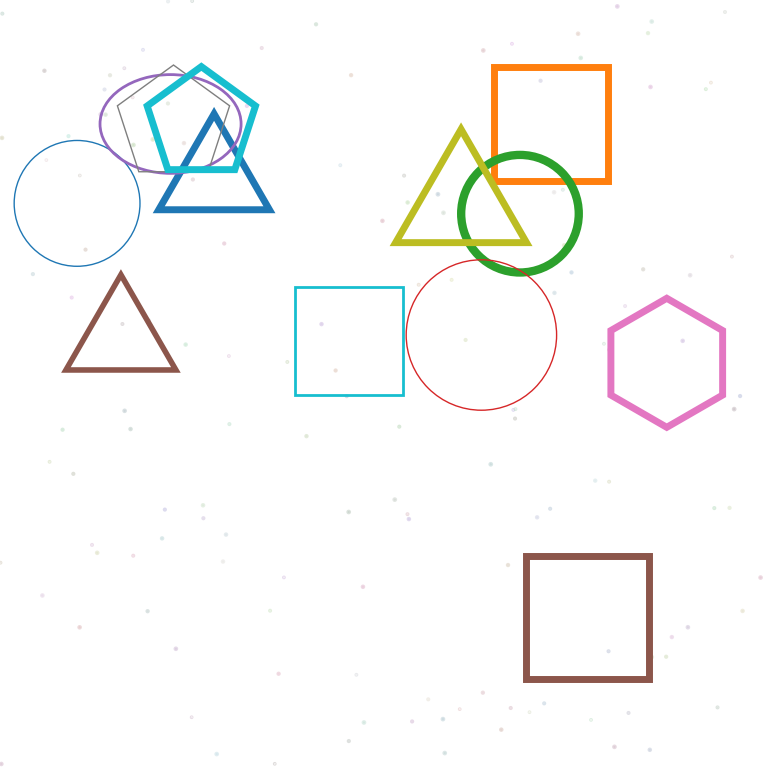[{"shape": "triangle", "thickness": 2.5, "radius": 0.42, "center": [0.278, 0.769]}, {"shape": "circle", "thickness": 0.5, "radius": 0.41, "center": [0.1, 0.736]}, {"shape": "square", "thickness": 2.5, "radius": 0.37, "center": [0.716, 0.839]}, {"shape": "circle", "thickness": 3, "radius": 0.38, "center": [0.675, 0.722]}, {"shape": "circle", "thickness": 0.5, "radius": 0.49, "center": [0.625, 0.565]}, {"shape": "oval", "thickness": 1, "radius": 0.46, "center": [0.222, 0.839]}, {"shape": "square", "thickness": 2.5, "radius": 0.4, "center": [0.763, 0.198]}, {"shape": "triangle", "thickness": 2, "radius": 0.41, "center": [0.157, 0.561]}, {"shape": "hexagon", "thickness": 2.5, "radius": 0.42, "center": [0.866, 0.529]}, {"shape": "pentagon", "thickness": 0.5, "radius": 0.38, "center": [0.225, 0.839]}, {"shape": "triangle", "thickness": 2.5, "radius": 0.49, "center": [0.599, 0.734]}, {"shape": "pentagon", "thickness": 2.5, "radius": 0.37, "center": [0.261, 0.84]}, {"shape": "square", "thickness": 1, "radius": 0.35, "center": [0.453, 0.557]}]